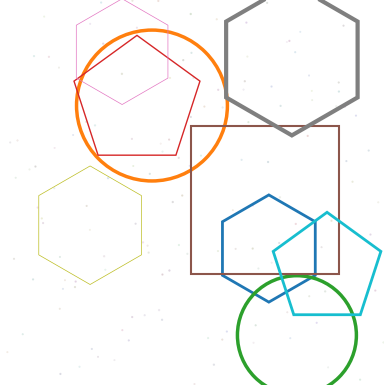[{"shape": "hexagon", "thickness": 2, "radius": 0.7, "center": [0.698, 0.354]}, {"shape": "circle", "thickness": 2.5, "radius": 0.98, "center": [0.395, 0.726]}, {"shape": "circle", "thickness": 2.5, "radius": 0.77, "center": [0.771, 0.129]}, {"shape": "pentagon", "thickness": 1, "radius": 0.86, "center": [0.356, 0.736]}, {"shape": "square", "thickness": 1.5, "radius": 0.96, "center": [0.688, 0.481]}, {"shape": "hexagon", "thickness": 0.5, "radius": 0.69, "center": [0.317, 0.866]}, {"shape": "hexagon", "thickness": 3, "radius": 0.99, "center": [0.758, 0.845]}, {"shape": "hexagon", "thickness": 0.5, "radius": 0.77, "center": [0.234, 0.415]}, {"shape": "pentagon", "thickness": 2, "radius": 0.74, "center": [0.849, 0.302]}]